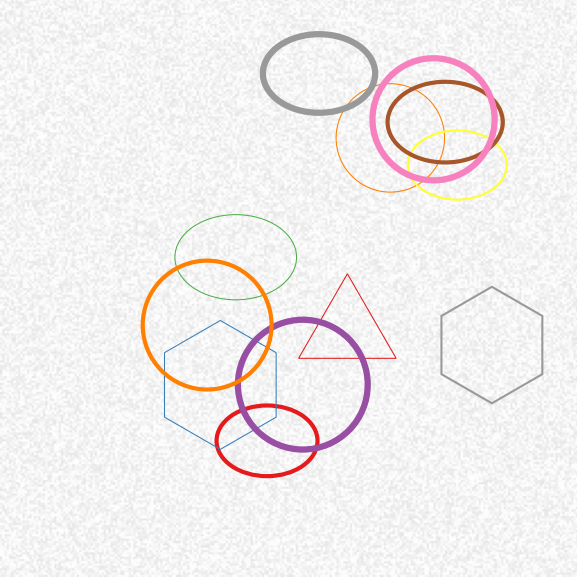[{"shape": "oval", "thickness": 2, "radius": 0.44, "center": [0.462, 0.236]}, {"shape": "triangle", "thickness": 0.5, "radius": 0.49, "center": [0.602, 0.427]}, {"shape": "hexagon", "thickness": 0.5, "radius": 0.56, "center": [0.382, 0.333]}, {"shape": "oval", "thickness": 0.5, "radius": 0.53, "center": [0.408, 0.554]}, {"shape": "circle", "thickness": 3, "radius": 0.56, "center": [0.524, 0.333]}, {"shape": "circle", "thickness": 0.5, "radius": 0.47, "center": [0.676, 0.76]}, {"shape": "circle", "thickness": 2, "radius": 0.56, "center": [0.359, 0.436]}, {"shape": "oval", "thickness": 1, "radius": 0.43, "center": [0.792, 0.713]}, {"shape": "oval", "thickness": 2, "radius": 0.5, "center": [0.771, 0.788]}, {"shape": "circle", "thickness": 3, "radius": 0.53, "center": [0.751, 0.793]}, {"shape": "oval", "thickness": 3, "radius": 0.49, "center": [0.552, 0.872]}, {"shape": "hexagon", "thickness": 1, "radius": 0.5, "center": [0.852, 0.402]}]